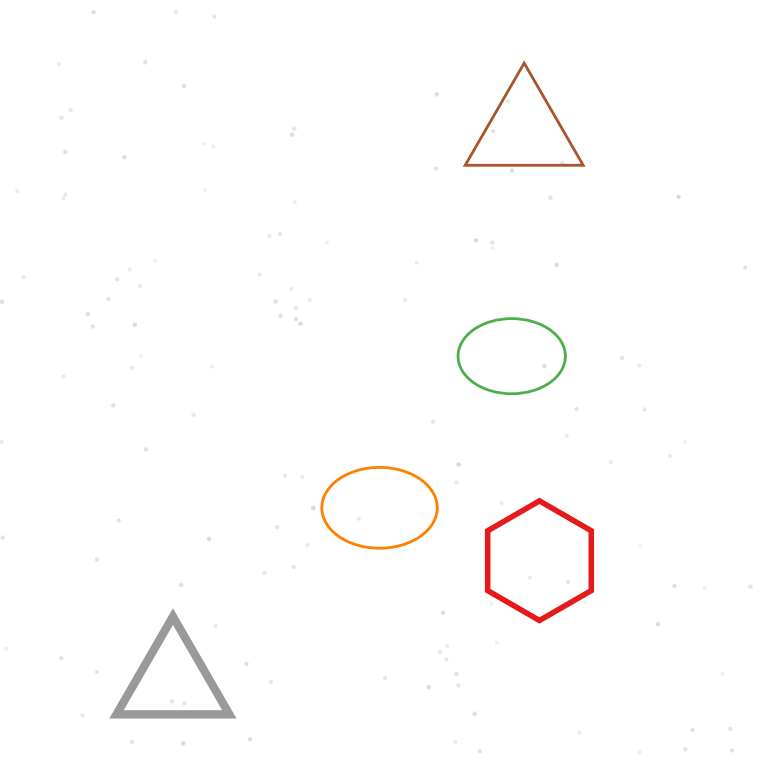[{"shape": "hexagon", "thickness": 2, "radius": 0.39, "center": [0.701, 0.272]}, {"shape": "oval", "thickness": 1, "radius": 0.35, "center": [0.665, 0.537]}, {"shape": "oval", "thickness": 1, "radius": 0.37, "center": [0.493, 0.341]}, {"shape": "triangle", "thickness": 1, "radius": 0.44, "center": [0.681, 0.83]}, {"shape": "triangle", "thickness": 3, "radius": 0.42, "center": [0.225, 0.115]}]